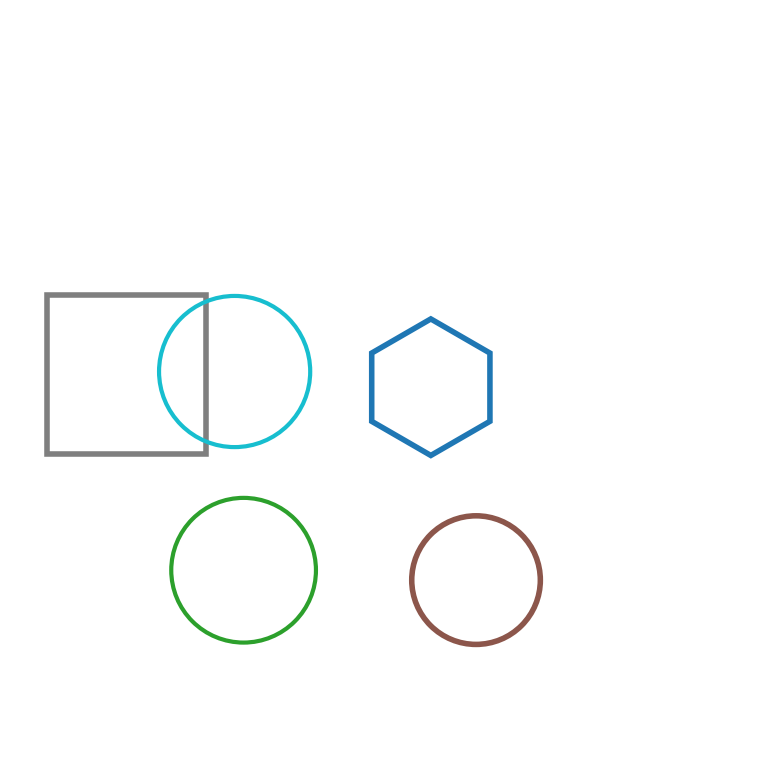[{"shape": "hexagon", "thickness": 2, "radius": 0.44, "center": [0.56, 0.497]}, {"shape": "circle", "thickness": 1.5, "radius": 0.47, "center": [0.316, 0.259]}, {"shape": "circle", "thickness": 2, "radius": 0.42, "center": [0.618, 0.247]}, {"shape": "square", "thickness": 2, "radius": 0.52, "center": [0.164, 0.514]}, {"shape": "circle", "thickness": 1.5, "radius": 0.49, "center": [0.305, 0.518]}]